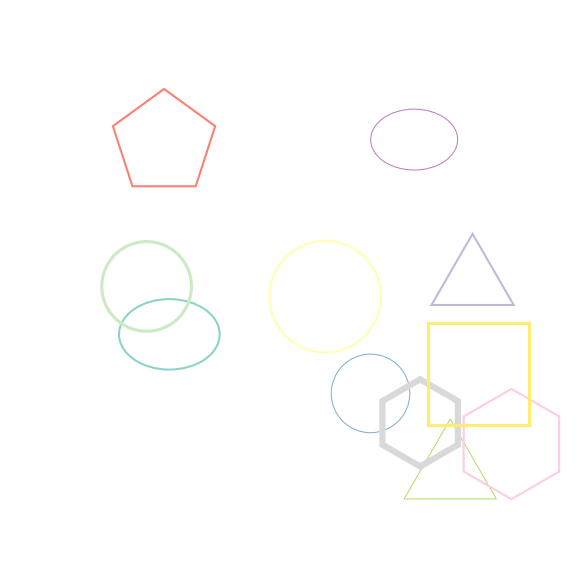[{"shape": "oval", "thickness": 1, "radius": 0.44, "center": [0.293, 0.42]}, {"shape": "circle", "thickness": 1, "radius": 0.48, "center": [0.563, 0.486]}, {"shape": "triangle", "thickness": 1, "radius": 0.41, "center": [0.818, 0.512]}, {"shape": "pentagon", "thickness": 1, "radius": 0.47, "center": [0.284, 0.752]}, {"shape": "circle", "thickness": 0.5, "radius": 0.34, "center": [0.642, 0.318]}, {"shape": "triangle", "thickness": 0.5, "radius": 0.46, "center": [0.78, 0.181]}, {"shape": "hexagon", "thickness": 1, "radius": 0.48, "center": [0.886, 0.23]}, {"shape": "hexagon", "thickness": 3, "radius": 0.38, "center": [0.728, 0.267]}, {"shape": "oval", "thickness": 0.5, "radius": 0.38, "center": [0.717, 0.757]}, {"shape": "circle", "thickness": 1.5, "radius": 0.39, "center": [0.254, 0.503]}, {"shape": "square", "thickness": 1.5, "radius": 0.44, "center": [0.829, 0.352]}]